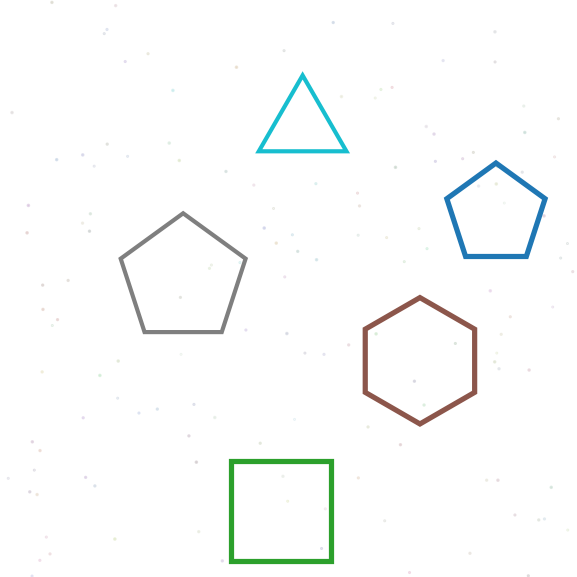[{"shape": "pentagon", "thickness": 2.5, "radius": 0.45, "center": [0.859, 0.627]}, {"shape": "square", "thickness": 2.5, "radius": 0.43, "center": [0.487, 0.114]}, {"shape": "hexagon", "thickness": 2.5, "radius": 0.55, "center": [0.727, 0.374]}, {"shape": "pentagon", "thickness": 2, "radius": 0.57, "center": [0.317, 0.516]}, {"shape": "triangle", "thickness": 2, "radius": 0.44, "center": [0.524, 0.781]}]